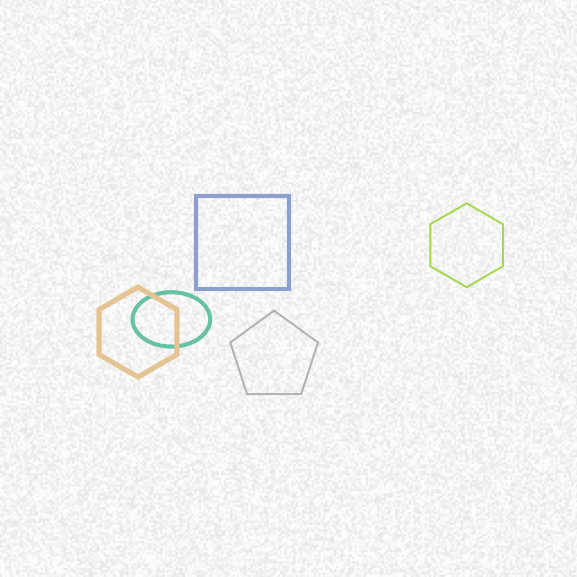[{"shape": "oval", "thickness": 2, "radius": 0.34, "center": [0.297, 0.446]}, {"shape": "square", "thickness": 2, "radius": 0.4, "center": [0.42, 0.579]}, {"shape": "hexagon", "thickness": 1, "radius": 0.36, "center": [0.808, 0.574]}, {"shape": "hexagon", "thickness": 2.5, "radius": 0.39, "center": [0.239, 0.424]}, {"shape": "pentagon", "thickness": 1, "radius": 0.4, "center": [0.475, 0.381]}]